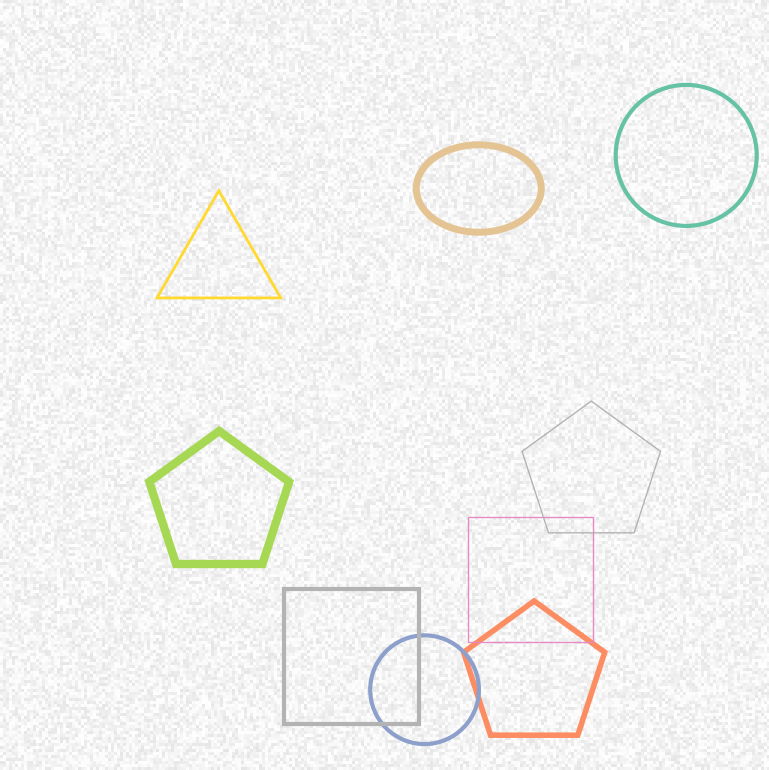[{"shape": "circle", "thickness": 1.5, "radius": 0.46, "center": [0.891, 0.798]}, {"shape": "pentagon", "thickness": 2, "radius": 0.48, "center": [0.694, 0.123]}, {"shape": "circle", "thickness": 1.5, "radius": 0.35, "center": [0.551, 0.104]}, {"shape": "square", "thickness": 0.5, "radius": 0.41, "center": [0.689, 0.247]}, {"shape": "pentagon", "thickness": 3, "radius": 0.48, "center": [0.285, 0.345]}, {"shape": "triangle", "thickness": 1, "radius": 0.46, "center": [0.284, 0.659]}, {"shape": "oval", "thickness": 2.5, "radius": 0.41, "center": [0.622, 0.755]}, {"shape": "square", "thickness": 1.5, "radius": 0.44, "center": [0.456, 0.148]}, {"shape": "pentagon", "thickness": 0.5, "radius": 0.47, "center": [0.768, 0.385]}]